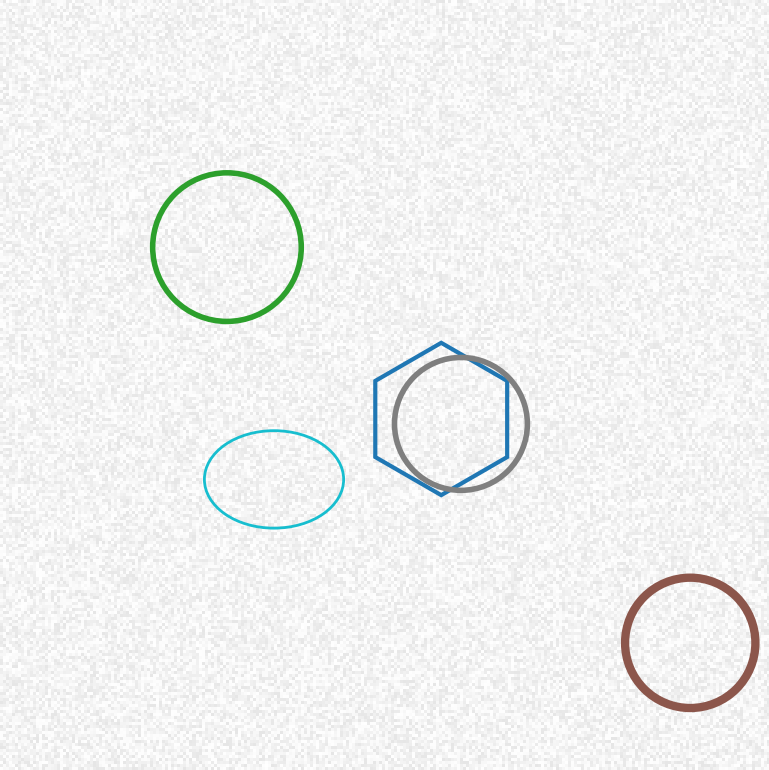[{"shape": "hexagon", "thickness": 1.5, "radius": 0.49, "center": [0.573, 0.456]}, {"shape": "circle", "thickness": 2, "radius": 0.48, "center": [0.295, 0.679]}, {"shape": "circle", "thickness": 3, "radius": 0.42, "center": [0.896, 0.165]}, {"shape": "circle", "thickness": 2, "radius": 0.43, "center": [0.599, 0.449]}, {"shape": "oval", "thickness": 1, "radius": 0.45, "center": [0.356, 0.377]}]